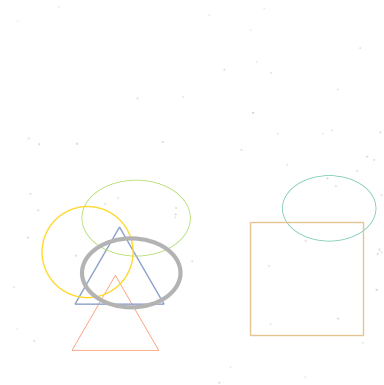[{"shape": "oval", "thickness": 0.5, "radius": 0.61, "center": [0.855, 0.459]}, {"shape": "triangle", "thickness": 0.5, "radius": 0.65, "center": [0.3, 0.155]}, {"shape": "triangle", "thickness": 1, "radius": 0.67, "center": [0.31, 0.277]}, {"shape": "oval", "thickness": 0.5, "radius": 0.7, "center": [0.354, 0.434]}, {"shape": "circle", "thickness": 1, "radius": 0.59, "center": [0.227, 0.345]}, {"shape": "square", "thickness": 1, "radius": 0.73, "center": [0.797, 0.277]}, {"shape": "oval", "thickness": 3, "radius": 0.64, "center": [0.341, 0.291]}]